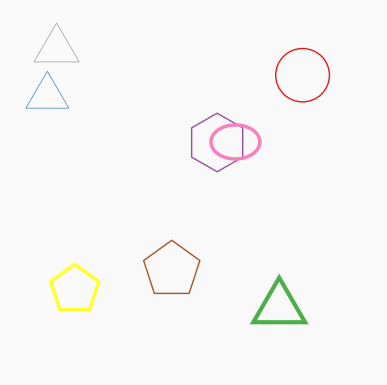[{"shape": "circle", "thickness": 1, "radius": 0.35, "center": [0.781, 0.805]}, {"shape": "triangle", "thickness": 0.5, "radius": 0.32, "center": [0.122, 0.751]}, {"shape": "triangle", "thickness": 3, "radius": 0.39, "center": [0.721, 0.202]}, {"shape": "hexagon", "thickness": 1, "radius": 0.38, "center": [0.56, 0.63]}, {"shape": "pentagon", "thickness": 2.5, "radius": 0.33, "center": [0.193, 0.248]}, {"shape": "pentagon", "thickness": 1, "radius": 0.38, "center": [0.443, 0.3]}, {"shape": "oval", "thickness": 2.5, "radius": 0.32, "center": [0.607, 0.631]}, {"shape": "triangle", "thickness": 0.5, "radius": 0.34, "center": [0.146, 0.873]}]